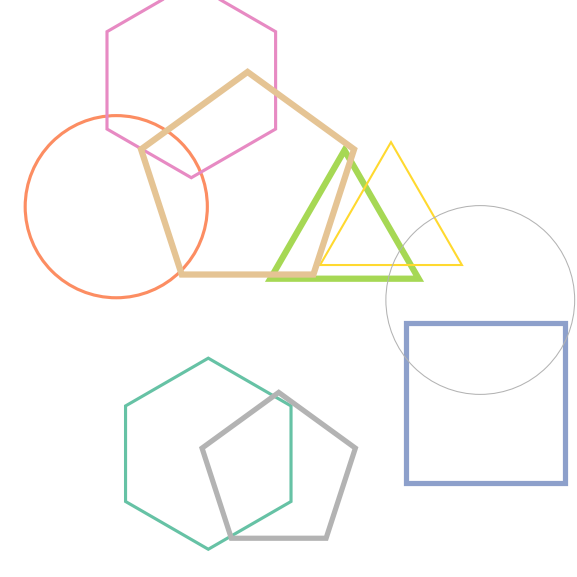[{"shape": "hexagon", "thickness": 1.5, "radius": 0.83, "center": [0.361, 0.213]}, {"shape": "circle", "thickness": 1.5, "radius": 0.79, "center": [0.201, 0.641]}, {"shape": "square", "thickness": 2.5, "radius": 0.69, "center": [0.84, 0.301]}, {"shape": "hexagon", "thickness": 1.5, "radius": 0.84, "center": [0.331, 0.86]}, {"shape": "triangle", "thickness": 3, "radius": 0.74, "center": [0.597, 0.591]}, {"shape": "triangle", "thickness": 1, "radius": 0.71, "center": [0.677, 0.611]}, {"shape": "pentagon", "thickness": 3, "radius": 0.97, "center": [0.429, 0.681]}, {"shape": "circle", "thickness": 0.5, "radius": 0.82, "center": [0.832, 0.48]}, {"shape": "pentagon", "thickness": 2.5, "radius": 0.7, "center": [0.483, 0.18]}]